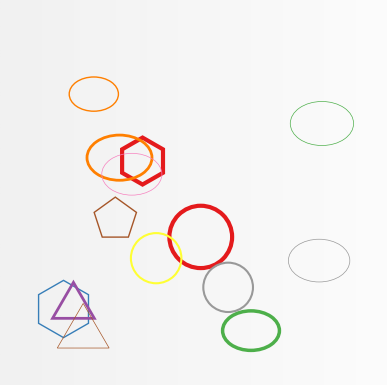[{"shape": "hexagon", "thickness": 3, "radius": 0.3, "center": [0.368, 0.582]}, {"shape": "circle", "thickness": 3, "radius": 0.4, "center": [0.518, 0.385]}, {"shape": "hexagon", "thickness": 1, "radius": 0.37, "center": [0.164, 0.197]}, {"shape": "oval", "thickness": 2.5, "radius": 0.37, "center": [0.648, 0.141]}, {"shape": "oval", "thickness": 0.5, "radius": 0.41, "center": [0.831, 0.679]}, {"shape": "triangle", "thickness": 2, "radius": 0.31, "center": [0.19, 0.204]}, {"shape": "oval", "thickness": 2, "radius": 0.42, "center": [0.308, 0.59]}, {"shape": "oval", "thickness": 1, "radius": 0.32, "center": [0.242, 0.756]}, {"shape": "circle", "thickness": 1.5, "radius": 0.33, "center": [0.403, 0.329]}, {"shape": "pentagon", "thickness": 1, "radius": 0.29, "center": [0.298, 0.431]}, {"shape": "triangle", "thickness": 0.5, "radius": 0.39, "center": [0.215, 0.135]}, {"shape": "oval", "thickness": 0.5, "radius": 0.39, "center": [0.34, 0.547]}, {"shape": "oval", "thickness": 0.5, "radius": 0.4, "center": [0.823, 0.323]}, {"shape": "circle", "thickness": 1.5, "radius": 0.32, "center": [0.589, 0.254]}]